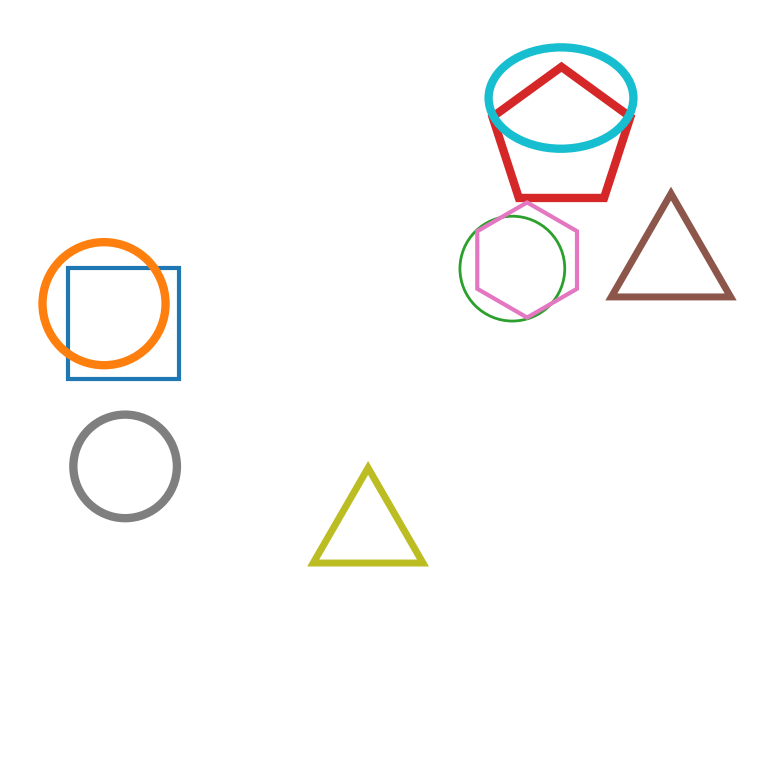[{"shape": "square", "thickness": 1.5, "radius": 0.36, "center": [0.16, 0.58]}, {"shape": "circle", "thickness": 3, "radius": 0.4, "center": [0.135, 0.606]}, {"shape": "circle", "thickness": 1, "radius": 0.34, "center": [0.665, 0.651]}, {"shape": "pentagon", "thickness": 3, "radius": 0.47, "center": [0.729, 0.819]}, {"shape": "triangle", "thickness": 2.5, "radius": 0.45, "center": [0.871, 0.659]}, {"shape": "hexagon", "thickness": 1.5, "radius": 0.37, "center": [0.685, 0.662]}, {"shape": "circle", "thickness": 3, "radius": 0.34, "center": [0.163, 0.394]}, {"shape": "triangle", "thickness": 2.5, "radius": 0.41, "center": [0.478, 0.31]}, {"shape": "oval", "thickness": 3, "radius": 0.47, "center": [0.729, 0.873]}]